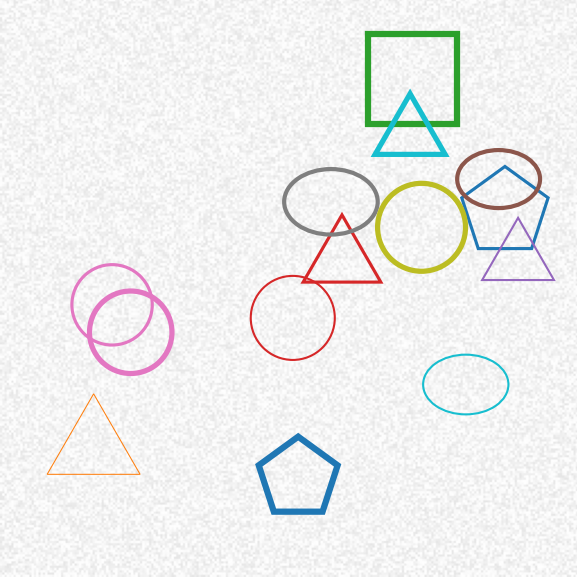[{"shape": "pentagon", "thickness": 1.5, "radius": 0.39, "center": [0.874, 0.632]}, {"shape": "pentagon", "thickness": 3, "radius": 0.36, "center": [0.516, 0.171]}, {"shape": "triangle", "thickness": 0.5, "radius": 0.46, "center": [0.162, 0.224]}, {"shape": "square", "thickness": 3, "radius": 0.39, "center": [0.714, 0.862]}, {"shape": "triangle", "thickness": 1.5, "radius": 0.39, "center": [0.592, 0.549]}, {"shape": "circle", "thickness": 1, "radius": 0.36, "center": [0.507, 0.449]}, {"shape": "triangle", "thickness": 1, "radius": 0.36, "center": [0.897, 0.55]}, {"shape": "oval", "thickness": 2, "radius": 0.36, "center": [0.863, 0.689]}, {"shape": "circle", "thickness": 1.5, "radius": 0.35, "center": [0.194, 0.471]}, {"shape": "circle", "thickness": 2.5, "radius": 0.36, "center": [0.226, 0.424]}, {"shape": "oval", "thickness": 2, "radius": 0.4, "center": [0.573, 0.65]}, {"shape": "circle", "thickness": 2.5, "radius": 0.38, "center": [0.73, 0.606]}, {"shape": "oval", "thickness": 1, "radius": 0.37, "center": [0.807, 0.333]}, {"shape": "triangle", "thickness": 2.5, "radius": 0.35, "center": [0.71, 0.767]}]